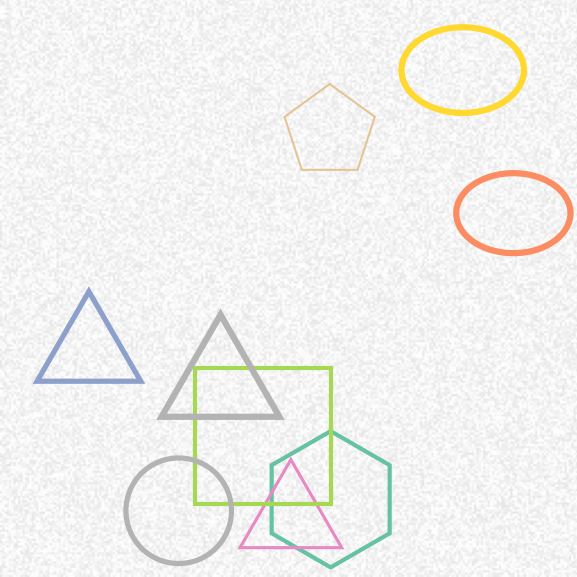[{"shape": "hexagon", "thickness": 2, "radius": 0.59, "center": [0.573, 0.135]}, {"shape": "oval", "thickness": 3, "radius": 0.49, "center": [0.889, 0.63]}, {"shape": "triangle", "thickness": 2.5, "radius": 0.52, "center": [0.154, 0.391]}, {"shape": "triangle", "thickness": 1.5, "radius": 0.51, "center": [0.504, 0.102]}, {"shape": "square", "thickness": 2, "radius": 0.59, "center": [0.455, 0.244]}, {"shape": "oval", "thickness": 3, "radius": 0.53, "center": [0.801, 0.878]}, {"shape": "pentagon", "thickness": 1, "radius": 0.41, "center": [0.571, 0.771]}, {"shape": "circle", "thickness": 2.5, "radius": 0.46, "center": [0.309, 0.115]}, {"shape": "triangle", "thickness": 3, "radius": 0.59, "center": [0.382, 0.336]}]